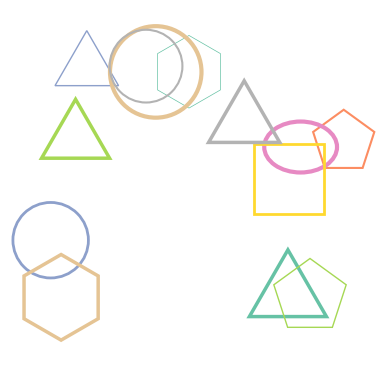[{"shape": "triangle", "thickness": 2.5, "radius": 0.58, "center": [0.748, 0.235]}, {"shape": "hexagon", "thickness": 0.5, "radius": 0.47, "center": [0.491, 0.814]}, {"shape": "pentagon", "thickness": 1.5, "radius": 0.42, "center": [0.893, 0.631]}, {"shape": "circle", "thickness": 2, "radius": 0.49, "center": [0.132, 0.376]}, {"shape": "triangle", "thickness": 1, "radius": 0.48, "center": [0.225, 0.825]}, {"shape": "oval", "thickness": 3, "radius": 0.47, "center": [0.781, 0.618]}, {"shape": "pentagon", "thickness": 1, "radius": 0.49, "center": [0.805, 0.23]}, {"shape": "triangle", "thickness": 2.5, "radius": 0.51, "center": [0.196, 0.64]}, {"shape": "square", "thickness": 2, "radius": 0.45, "center": [0.752, 0.534]}, {"shape": "hexagon", "thickness": 2.5, "radius": 0.56, "center": [0.159, 0.228]}, {"shape": "circle", "thickness": 3, "radius": 0.59, "center": [0.405, 0.813]}, {"shape": "circle", "thickness": 1.5, "radius": 0.47, "center": [0.379, 0.828]}, {"shape": "triangle", "thickness": 2.5, "radius": 0.53, "center": [0.634, 0.683]}]